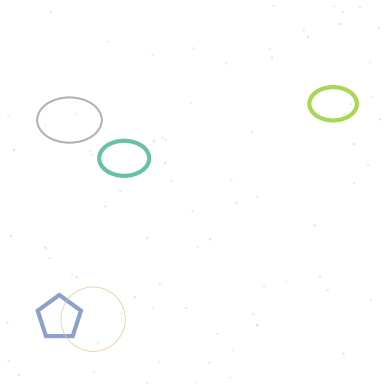[{"shape": "oval", "thickness": 3, "radius": 0.33, "center": [0.323, 0.589]}, {"shape": "pentagon", "thickness": 3, "radius": 0.3, "center": [0.154, 0.175]}, {"shape": "oval", "thickness": 3, "radius": 0.31, "center": [0.865, 0.73]}, {"shape": "circle", "thickness": 0.5, "radius": 0.42, "center": [0.242, 0.171]}, {"shape": "oval", "thickness": 1.5, "radius": 0.42, "center": [0.18, 0.688]}]